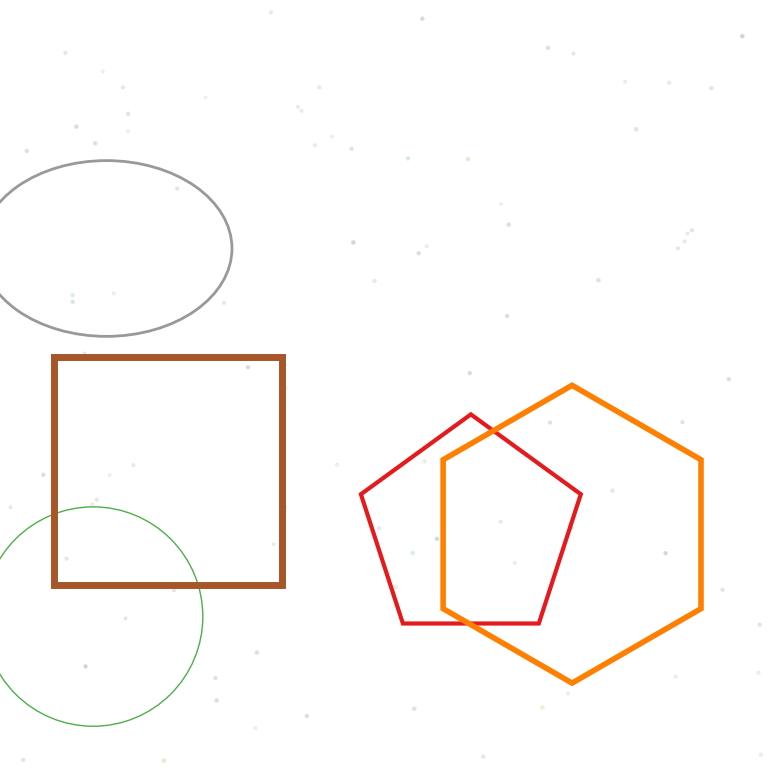[{"shape": "pentagon", "thickness": 1.5, "radius": 0.75, "center": [0.612, 0.312]}, {"shape": "circle", "thickness": 0.5, "radius": 0.71, "center": [0.121, 0.199]}, {"shape": "hexagon", "thickness": 2, "radius": 0.97, "center": [0.743, 0.306]}, {"shape": "square", "thickness": 2.5, "radius": 0.74, "center": [0.218, 0.388]}, {"shape": "oval", "thickness": 1, "radius": 0.82, "center": [0.138, 0.677]}]